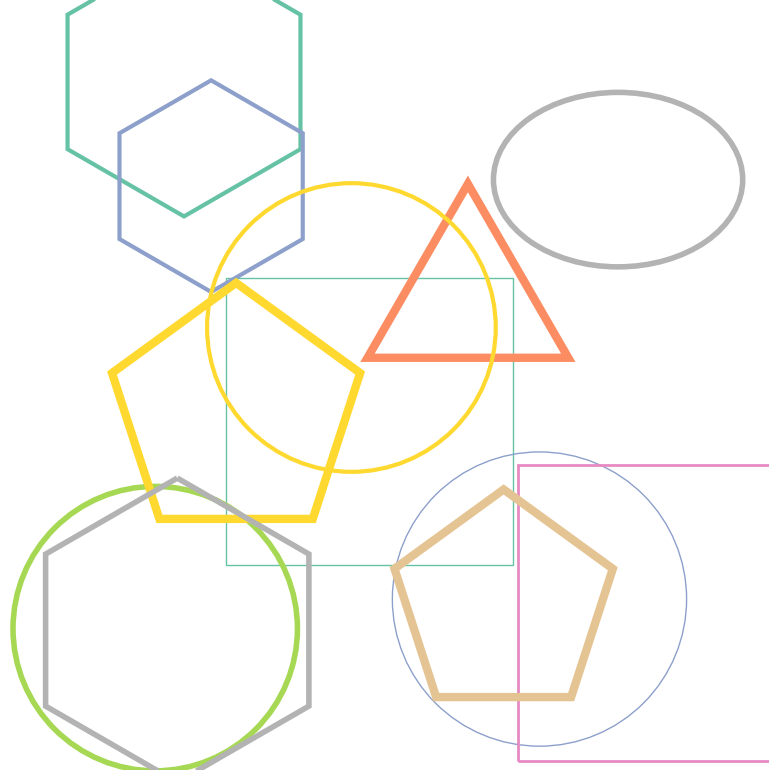[{"shape": "square", "thickness": 0.5, "radius": 0.93, "center": [0.48, 0.452]}, {"shape": "hexagon", "thickness": 1.5, "radius": 0.87, "center": [0.239, 0.894]}, {"shape": "triangle", "thickness": 3, "radius": 0.75, "center": [0.608, 0.611]}, {"shape": "hexagon", "thickness": 1.5, "radius": 0.69, "center": [0.274, 0.758]}, {"shape": "circle", "thickness": 0.5, "radius": 0.96, "center": [0.701, 0.222]}, {"shape": "square", "thickness": 1, "radius": 0.96, "center": [0.865, 0.204]}, {"shape": "circle", "thickness": 2, "radius": 0.92, "center": [0.202, 0.184]}, {"shape": "pentagon", "thickness": 3, "radius": 0.85, "center": [0.307, 0.463]}, {"shape": "circle", "thickness": 1.5, "radius": 0.94, "center": [0.456, 0.575]}, {"shape": "pentagon", "thickness": 3, "radius": 0.75, "center": [0.654, 0.215]}, {"shape": "hexagon", "thickness": 2, "radius": 0.99, "center": [0.23, 0.182]}, {"shape": "oval", "thickness": 2, "radius": 0.81, "center": [0.803, 0.767]}]